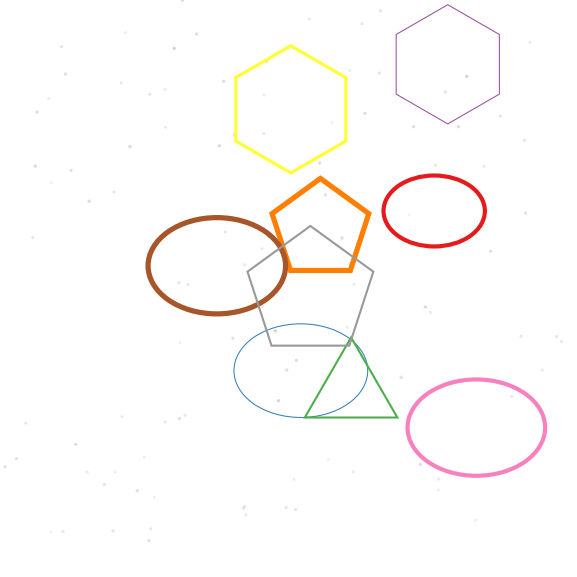[{"shape": "oval", "thickness": 2, "radius": 0.44, "center": [0.752, 0.634]}, {"shape": "oval", "thickness": 0.5, "radius": 0.58, "center": [0.521, 0.357]}, {"shape": "triangle", "thickness": 1, "radius": 0.46, "center": [0.608, 0.322]}, {"shape": "hexagon", "thickness": 0.5, "radius": 0.52, "center": [0.775, 0.888]}, {"shape": "pentagon", "thickness": 2.5, "radius": 0.44, "center": [0.555, 0.602]}, {"shape": "hexagon", "thickness": 1.5, "radius": 0.55, "center": [0.504, 0.81]}, {"shape": "oval", "thickness": 2.5, "radius": 0.6, "center": [0.375, 0.539]}, {"shape": "oval", "thickness": 2, "radius": 0.6, "center": [0.825, 0.259]}, {"shape": "pentagon", "thickness": 1, "radius": 0.57, "center": [0.538, 0.493]}]